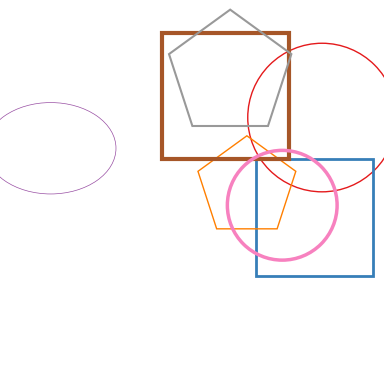[{"shape": "circle", "thickness": 1, "radius": 0.96, "center": [0.836, 0.695]}, {"shape": "square", "thickness": 2, "radius": 0.76, "center": [0.818, 0.435]}, {"shape": "oval", "thickness": 0.5, "radius": 0.85, "center": [0.132, 0.615]}, {"shape": "pentagon", "thickness": 1, "radius": 0.67, "center": [0.641, 0.514]}, {"shape": "square", "thickness": 3, "radius": 0.82, "center": [0.585, 0.751]}, {"shape": "circle", "thickness": 2.5, "radius": 0.71, "center": [0.733, 0.467]}, {"shape": "pentagon", "thickness": 1.5, "radius": 0.84, "center": [0.598, 0.808]}]